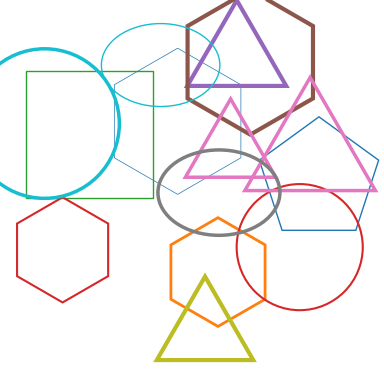[{"shape": "hexagon", "thickness": 0.5, "radius": 0.95, "center": [0.461, 0.685]}, {"shape": "pentagon", "thickness": 1, "radius": 0.81, "center": [0.829, 0.534]}, {"shape": "hexagon", "thickness": 2, "radius": 0.71, "center": [0.566, 0.293]}, {"shape": "square", "thickness": 1, "radius": 0.83, "center": [0.233, 0.65]}, {"shape": "circle", "thickness": 1.5, "radius": 0.82, "center": [0.778, 0.358]}, {"shape": "hexagon", "thickness": 1.5, "radius": 0.68, "center": [0.163, 0.351]}, {"shape": "triangle", "thickness": 3, "radius": 0.74, "center": [0.615, 0.851]}, {"shape": "hexagon", "thickness": 3, "radius": 0.94, "center": [0.65, 0.838]}, {"shape": "triangle", "thickness": 2.5, "radius": 0.98, "center": [0.806, 0.603]}, {"shape": "triangle", "thickness": 2.5, "radius": 0.68, "center": [0.599, 0.607]}, {"shape": "oval", "thickness": 2.5, "radius": 0.79, "center": [0.569, 0.5]}, {"shape": "triangle", "thickness": 3, "radius": 0.72, "center": [0.533, 0.137]}, {"shape": "circle", "thickness": 2.5, "radius": 0.97, "center": [0.116, 0.679]}, {"shape": "oval", "thickness": 1, "radius": 0.77, "center": [0.417, 0.831]}]